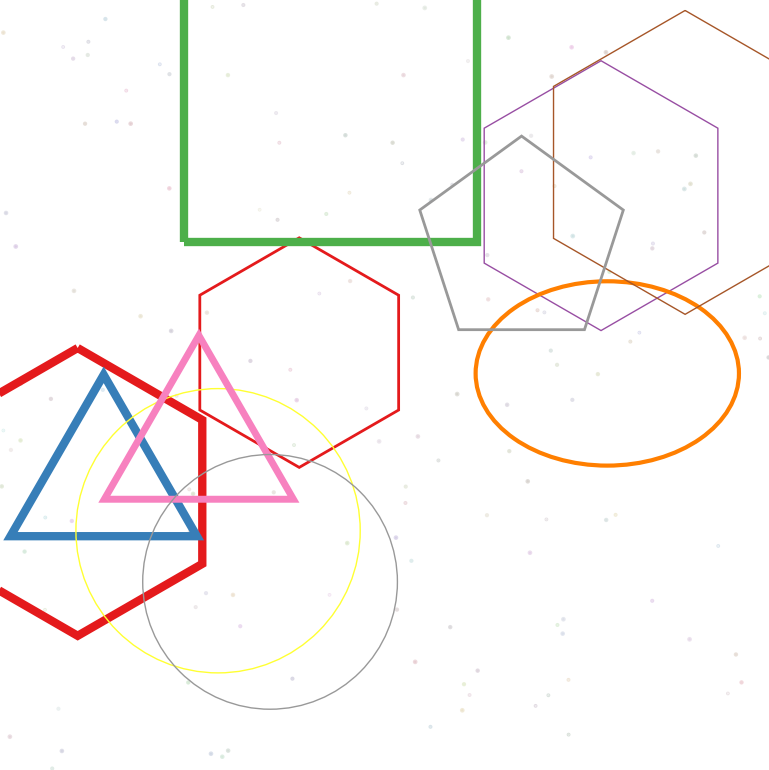[{"shape": "hexagon", "thickness": 3, "radius": 0.93, "center": [0.101, 0.361]}, {"shape": "hexagon", "thickness": 1, "radius": 0.75, "center": [0.389, 0.542]}, {"shape": "triangle", "thickness": 3, "radius": 0.7, "center": [0.135, 0.374]}, {"shape": "square", "thickness": 3, "radius": 0.95, "center": [0.429, 0.876]}, {"shape": "hexagon", "thickness": 0.5, "radius": 0.88, "center": [0.781, 0.746]}, {"shape": "oval", "thickness": 1.5, "radius": 0.85, "center": [0.789, 0.515]}, {"shape": "circle", "thickness": 0.5, "radius": 0.92, "center": [0.283, 0.311]}, {"shape": "hexagon", "thickness": 0.5, "radius": 0.99, "center": [0.89, 0.789]}, {"shape": "triangle", "thickness": 2.5, "radius": 0.71, "center": [0.258, 0.423]}, {"shape": "pentagon", "thickness": 1, "radius": 0.69, "center": [0.677, 0.684]}, {"shape": "circle", "thickness": 0.5, "radius": 0.83, "center": [0.351, 0.244]}]